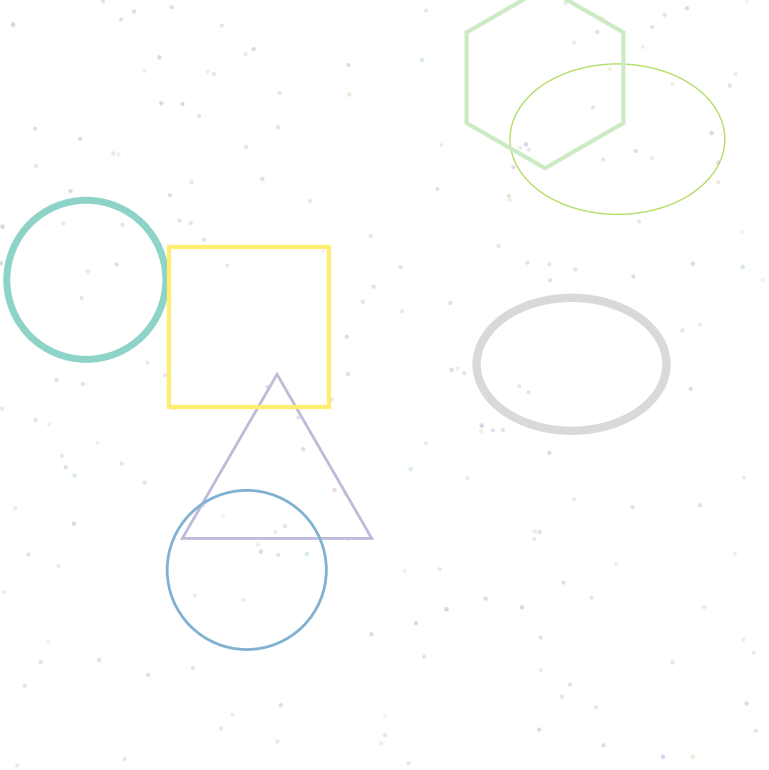[{"shape": "circle", "thickness": 2.5, "radius": 0.52, "center": [0.112, 0.637]}, {"shape": "triangle", "thickness": 1, "radius": 0.71, "center": [0.36, 0.372]}, {"shape": "circle", "thickness": 1, "radius": 0.52, "center": [0.32, 0.26]}, {"shape": "oval", "thickness": 0.5, "radius": 0.7, "center": [0.802, 0.819]}, {"shape": "oval", "thickness": 3, "radius": 0.62, "center": [0.742, 0.527]}, {"shape": "hexagon", "thickness": 1.5, "radius": 0.59, "center": [0.708, 0.899]}, {"shape": "square", "thickness": 1.5, "radius": 0.52, "center": [0.324, 0.575]}]